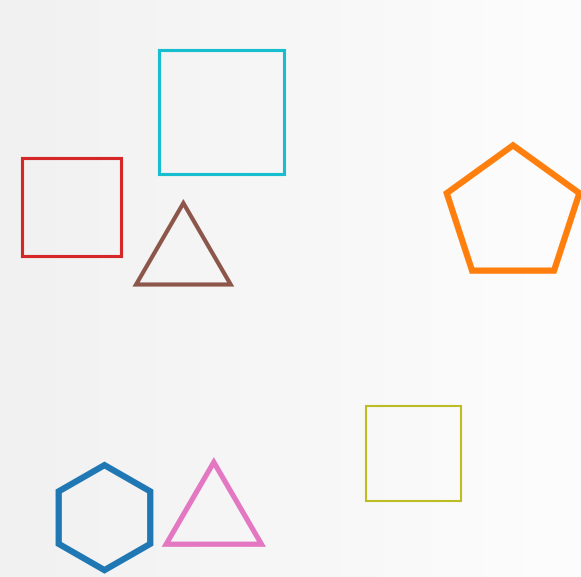[{"shape": "hexagon", "thickness": 3, "radius": 0.45, "center": [0.18, 0.103]}, {"shape": "pentagon", "thickness": 3, "radius": 0.6, "center": [0.883, 0.628]}, {"shape": "square", "thickness": 1.5, "radius": 0.42, "center": [0.123, 0.641]}, {"shape": "triangle", "thickness": 2, "radius": 0.47, "center": [0.315, 0.553]}, {"shape": "triangle", "thickness": 2.5, "radius": 0.47, "center": [0.368, 0.104]}, {"shape": "square", "thickness": 1, "radius": 0.41, "center": [0.711, 0.214]}, {"shape": "square", "thickness": 1.5, "radius": 0.54, "center": [0.382, 0.806]}]